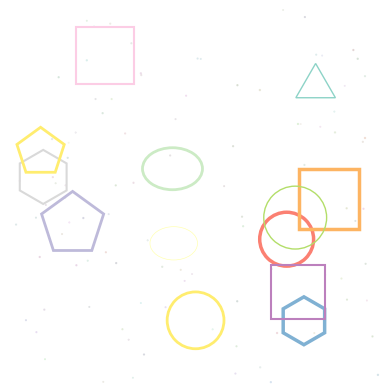[{"shape": "triangle", "thickness": 1, "radius": 0.3, "center": [0.82, 0.776]}, {"shape": "oval", "thickness": 0.5, "radius": 0.31, "center": [0.451, 0.368]}, {"shape": "pentagon", "thickness": 2, "radius": 0.42, "center": [0.189, 0.418]}, {"shape": "circle", "thickness": 2.5, "radius": 0.35, "center": [0.745, 0.379]}, {"shape": "hexagon", "thickness": 2.5, "radius": 0.31, "center": [0.789, 0.167]}, {"shape": "square", "thickness": 2.5, "radius": 0.39, "center": [0.854, 0.483]}, {"shape": "circle", "thickness": 1, "radius": 0.41, "center": [0.767, 0.435]}, {"shape": "square", "thickness": 1.5, "radius": 0.37, "center": [0.273, 0.856]}, {"shape": "hexagon", "thickness": 1.5, "radius": 0.35, "center": [0.112, 0.54]}, {"shape": "square", "thickness": 1.5, "radius": 0.35, "center": [0.774, 0.242]}, {"shape": "oval", "thickness": 2, "radius": 0.39, "center": [0.448, 0.562]}, {"shape": "circle", "thickness": 2, "radius": 0.37, "center": [0.508, 0.168]}, {"shape": "pentagon", "thickness": 2, "radius": 0.32, "center": [0.105, 0.605]}]